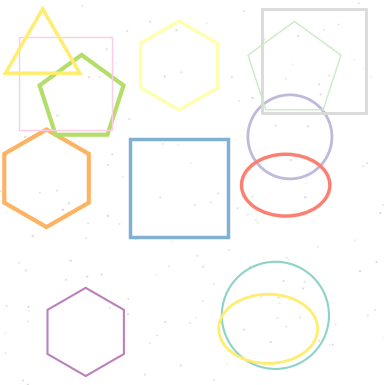[{"shape": "circle", "thickness": 1.5, "radius": 0.7, "center": [0.715, 0.181]}, {"shape": "hexagon", "thickness": 2.5, "radius": 0.58, "center": [0.465, 0.83]}, {"shape": "circle", "thickness": 2, "radius": 0.55, "center": [0.753, 0.645]}, {"shape": "oval", "thickness": 2.5, "radius": 0.57, "center": [0.742, 0.519]}, {"shape": "square", "thickness": 2.5, "radius": 0.64, "center": [0.465, 0.511]}, {"shape": "hexagon", "thickness": 3, "radius": 0.63, "center": [0.121, 0.537]}, {"shape": "pentagon", "thickness": 3, "radius": 0.57, "center": [0.212, 0.743]}, {"shape": "square", "thickness": 1, "radius": 0.6, "center": [0.169, 0.783]}, {"shape": "square", "thickness": 2, "radius": 0.67, "center": [0.816, 0.841]}, {"shape": "hexagon", "thickness": 1.5, "radius": 0.57, "center": [0.223, 0.138]}, {"shape": "pentagon", "thickness": 1, "radius": 0.63, "center": [0.765, 0.817]}, {"shape": "oval", "thickness": 2, "radius": 0.64, "center": [0.697, 0.146]}, {"shape": "triangle", "thickness": 2.5, "radius": 0.56, "center": [0.111, 0.866]}]